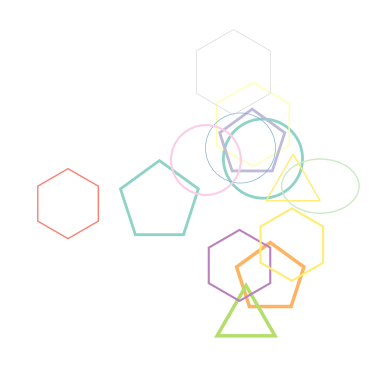[{"shape": "pentagon", "thickness": 2, "radius": 0.53, "center": [0.414, 0.476]}, {"shape": "circle", "thickness": 2, "radius": 0.51, "center": [0.683, 0.588]}, {"shape": "hexagon", "thickness": 1, "radius": 0.54, "center": [0.657, 0.677]}, {"shape": "pentagon", "thickness": 2, "radius": 0.44, "center": [0.655, 0.628]}, {"shape": "hexagon", "thickness": 1, "radius": 0.45, "center": [0.177, 0.471]}, {"shape": "circle", "thickness": 0.5, "radius": 0.45, "center": [0.625, 0.616]}, {"shape": "pentagon", "thickness": 2.5, "radius": 0.46, "center": [0.702, 0.278]}, {"shape": "triangle", "thickness": 2.5, "radius": 0.43, "center": [0.639, 0.171]}, {"shape": "circle", "thickness": 1.5, "radius": 0.45, "center": [0.535, 0.584]}, {"shape": "hexagon", "thickness": 0.5, "radius": 0.55, "center": [0.606, 0.813]}, {"shape": "hexagon", "thickness": 1.5, "radius": 0.46, "center": [0.622, 0.311]}, {"shape": "oval", "thickness": 1, "radius": 0.5, "center": [0.832, 0.517]}, {"shape": "hexagon", "thickness": 1.5, "radius": 0.47, "center": [0.758, 0.365]}, {"shape": "triangle", "thickness": 1, "radius": 0.4, "center": [0.761, 0.519]}]